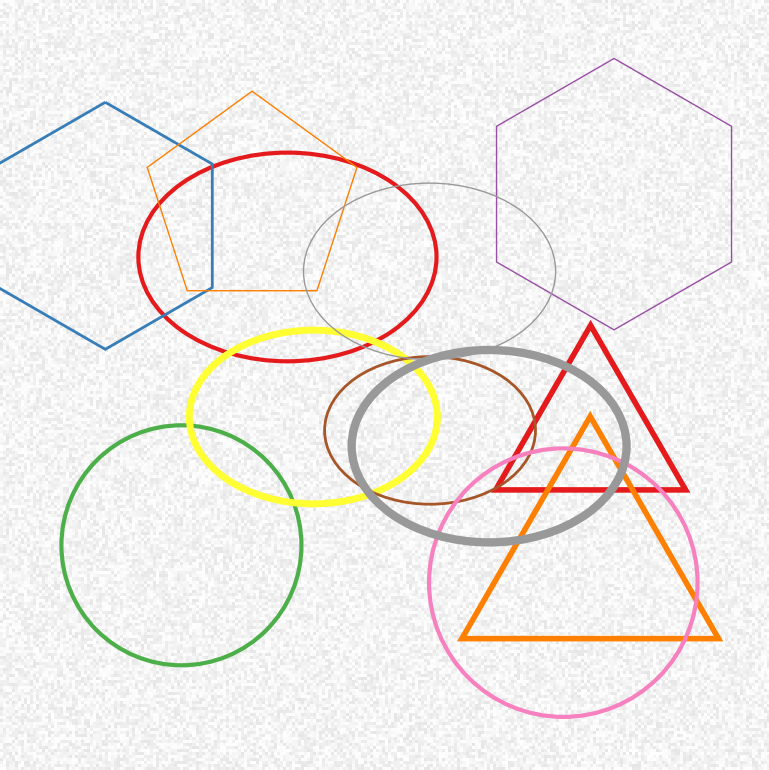[{"shape": "oval", "thickness": 1.5, "radius": 0.97, "center": [0.373, 0.666]}, {"shape": "triangle", "thickness": 2, "radius": 0.71, "center": [0.767, 0.435]}, {"shape": "hexagon", "thickness": 1, "radius": 0.8, "center": [0.137, 0.707]}, {"shape": "circle", "thickness": 1.5, "radius": 0.78, "center": [0.236, 0.292]}, {"shape": "hexagon", "thickness": 0.5, "radius": 0.88, "center": [0.797, 0.748]}, {"shape": "pentagon", "thickness": 0.5, "radius": 0.72, "center": [0.327, 0.738]}, {"shape": "triangle", "thickness": 2, "radius": 0.96, "center": [0.767, 0.267]}, {"shape": "oval", "thickness": 2.5, "radius": 0.81, "center": [0.407, 0.458]}, {"shape": "oval", "thickness": 1, "radius": 0.68, "center": [0.558, 0.441]}, {"shape": "circle", "thickness": 1.5, "radius": 0.87, "center": [0.732, 0.243]}, {"shape": "oval", "thickness": 0.5, "radius": 0.82, "center": [0.558, 0.648]}, {"shape": "oval", "thickness": 3, "radius": 0.89, "center": [0.635, 0.421]}]